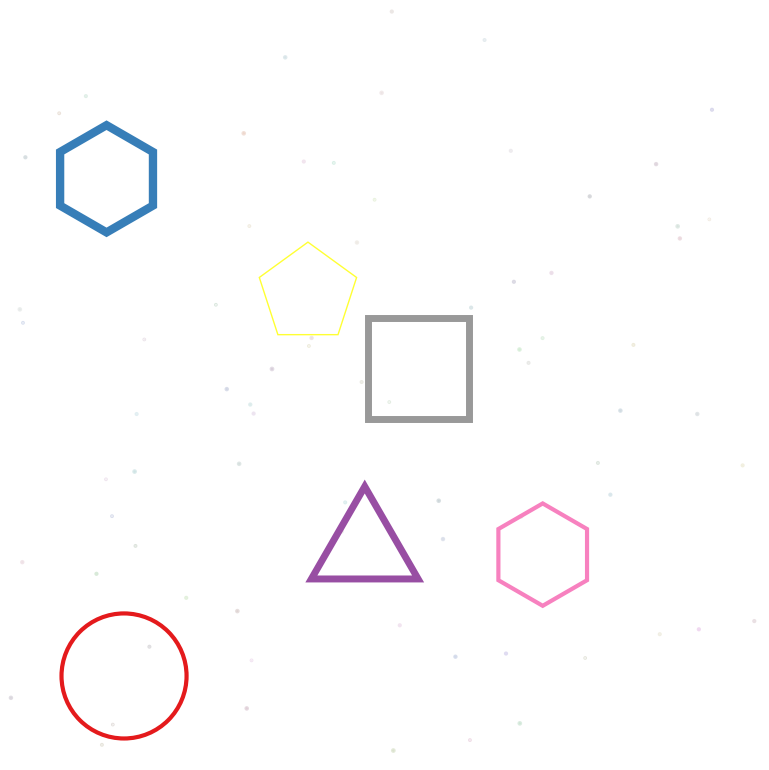[{"shape": "circle", "thickness": 1.5, "radius": 0.41, "center": [0.161, 0.122]}, {"shape": "hexagon", "thickness": 3, "radius": 0.35, "center": [0.138, 0.768]}, {"shape": "triangle", "thickness": 2.5, "radius": 0.4, "center": [0.474, 0.288]}, {"shape": "pentagon", "thickness": 0.5, "radius": 0.33, "center": [0.4, 0.619]}, {"shape": "hexagon", "thickness": 1.5, "radius": 0.33, "center": [0.705, 0.28]}, {"shape": "square", "thickness": 2.5, "radius": 0.33, "center": [0.544, 0.522]}]